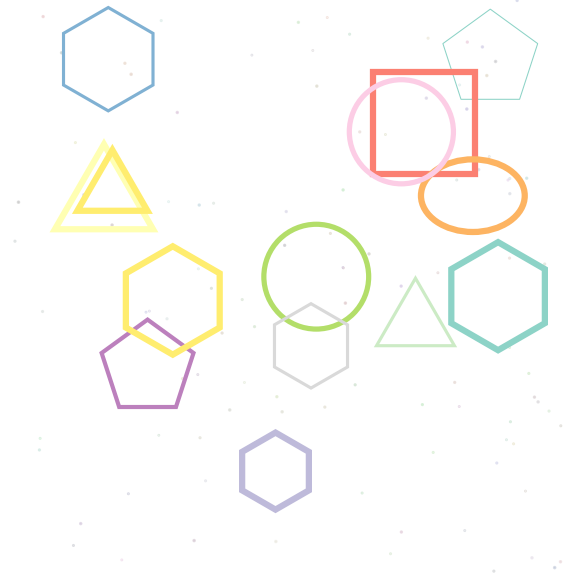[{"shape": "hexagon", "thickness": 3, "radius": 0.47, "center": [0.862, 0.486]}, {"shape": "pentagon", "thickness": 0.5, "radius": 0.43, "center": [0.849, 0.897]}, {"shape": "triangle", "thickness": 3, "radius": 0.49, "center": [0.18, 0.651]}, {"shape": "hexagon", "thickness": 3, "radius": 0.33, "center": [0.477, 0.183]}, {"shape": "square", "thickness": 3, "radius": 0.44, "center": [0.734, 0.786]}, {"shape": "hexagon", "thickness": 1.5, "radius": 0.45, "center": [0.187, 0.897]}, {"shape": "oval", "thickness": 3, "radius": 0.45, "center": [0.819, 0.66]}, {"shape": "circle", "thickness": 2.5, "radius": 0.45, "center": [0.548, 0.52]}, {"shape": "circle", "thickness": 2.5, "radius": 0.45, "center": [0.695, 0.771]}, {"shape": "hexagon", "thickness": 1.5, "radius": 0.37, "center": [0.539, 0.4]}, {"shape": "pentagon", "thickness": 2, "radius": 0.42, "center": [0.256, 0.362]}, {"shape": "triangle", "thickness": 1.5, "radius": 0.39, "center": [0.719, 0.439]}, {"shape": "hexagon", "thickness": 3, "radius": 0.47, "center": [0.299, 0.479]}, {"shape": "triangle", "thickness": 3, "radius": 0.35, "center": [0.195, 0.669]}]